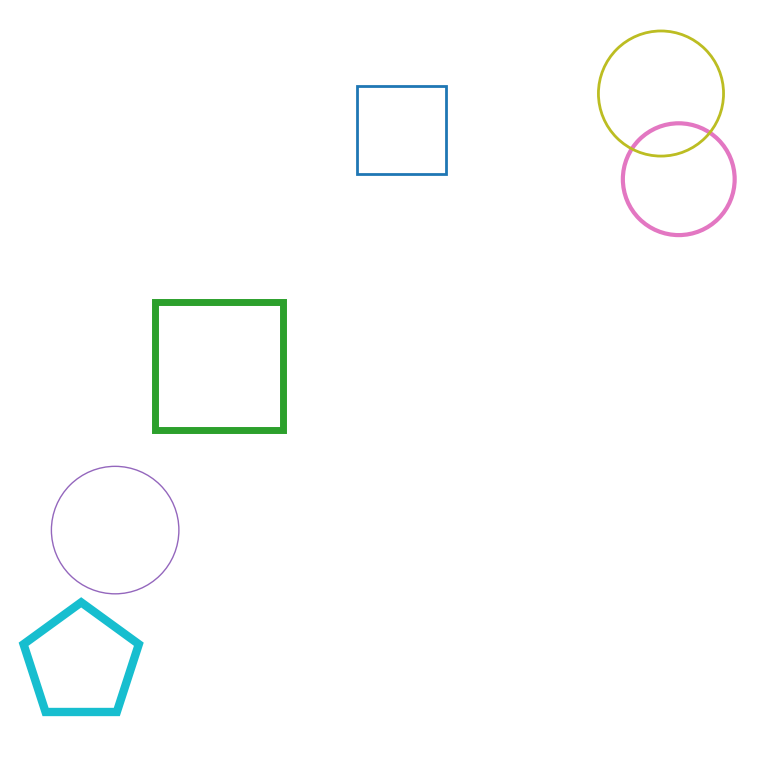[{"shape": "square", "thickness": 1, "radius": 0.29, "center": [0.521, 0.831]}, {"shape": "square", "thickness": 2.5, "radius": 0.41, "center": [0.285, 0.525]}, {"shape": "circle", "thickness": 0.5, "radius": 0.41, "center": [0.15, 0.312]}, {"shape": "circle", "thickness": 1.5, "radius": 0.36, "center": [0.882, 0.767]}, {"shape": "circle", "thickness": 1, "radius": 0.41, "center": [0.858, 0.879]}, {"shape": "pentagon", "thickness": 3, "radius": 0.39, "center": [0.105, 0.139]}]